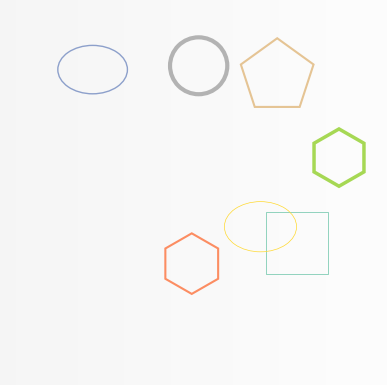[{"shape": "square", "thickness": 0.5, "radius": 0.4, "center": [0.767, 0.369]}, {"shape": "hexagon", "thickness": 1.5, "radius": 0.39, "center": [0.495, 0.315]}, {"shape": "oval", "thickness": 1, "radius": 0.45, "center": [0.239, 0.819]}, {"shape": "hexagon", "thickness": 2.5, "radius": 0.37, "center": [0.875, 0.591]}, {"shape": "oval", "thickness": 0.5, "radius": 0.47, "center": [0.672, 0.411]}, {"shape": "pentagon", "thickness": 1.5, "radius": 0.49, "center": [0.715, 0.802]}, {"shape": "circle", "thickness": 3, "radius": 0.37, "center": [0.513, 0.829]}]